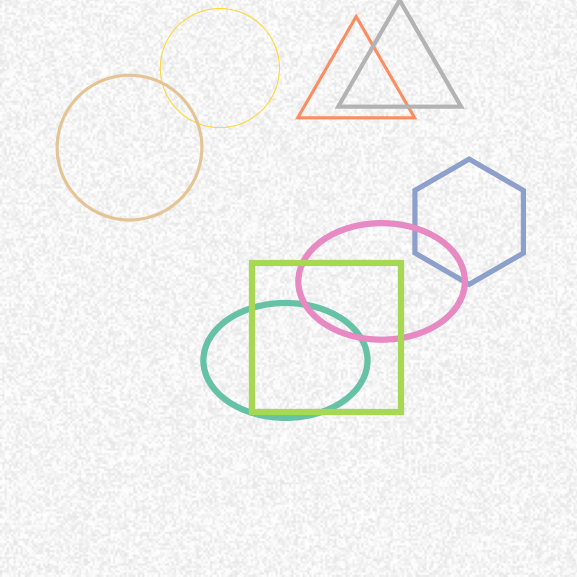[{"shape": "oval", "thickness": 3, "radius": 0.71, "center": [0.494, 0.375]}, {"shape": "triangle", "thickness": 1.5, "radius": 0.58, "center": [0.617, 0.854]}, {"shape": "hexagon", "thickness": 2.5, "radius": 0.54, "center": [0.812, 0.615]}, {"shape": "oval", "thickness": 3, "radius": 0.72, "center": [0.661, 0.512]}, {"shape": "square", "thickness": 3, "radius": 0.65, "center": [0.565, 0.415]}, {"shape": "circle", "thickness": 0.5, "radius": 0.52, "center": [0.381, 0.881]}, {"shape": "circle", "thickness": 1.5, "radius": 0.63, "center": [0.224, 0.744]}, {"shape": "triangle", "thickness": 2, "radius": 0.61, "center": [0.692, 0.876]}]